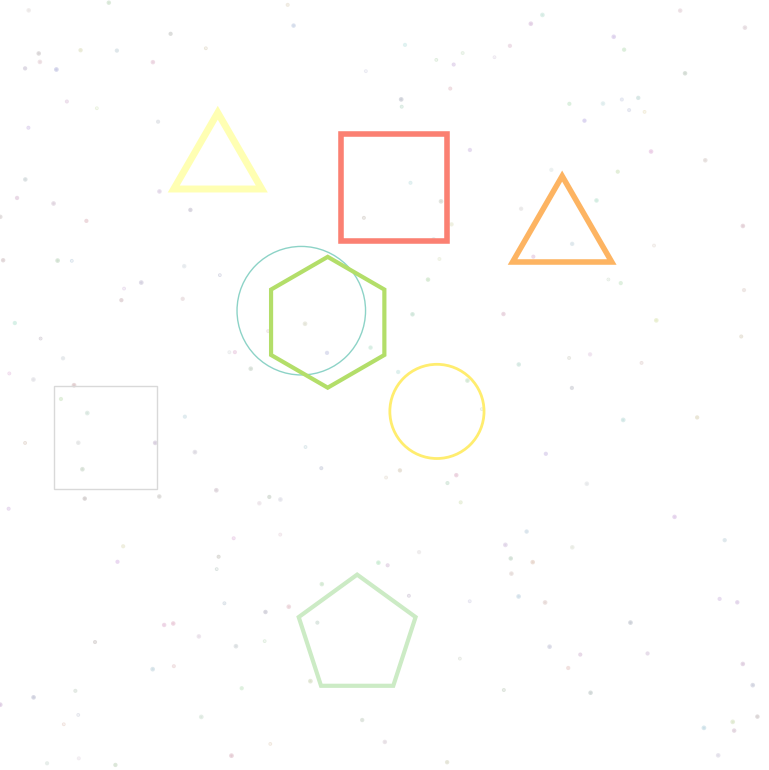[{"shape": "circle", "thickness": 0.5, "radius": 0.42, "center": [0.391, 0.597]}, {"shape": "triangle", "thickness": 2.5, "radius": 0.33, "center": [0.283, 0.788]}, {"shape": "square", "thickness": 2, "radius": 0.35, "center": [0.512, 0.756]}, {"shape": "triangle", "thickness": 2, "radius": 0.37, "center": [0.73, 0.697]}, {"shape": "hexagon", "thickness": 1.5, "radius": 0.42, "center": [0.426, 0.581]}, {"shape": "square", "thickness": 0.5, "radius": 0.33, "center": [0.137, 0.432]}, {"shape": "pentagon", "thickness": 1.5, "radius": 0.4, "center": [0.464, 0.174]}, {"shape": "circle", "thickness": 1, "radius": 0.31, "center": [0.567, 0.466]}]